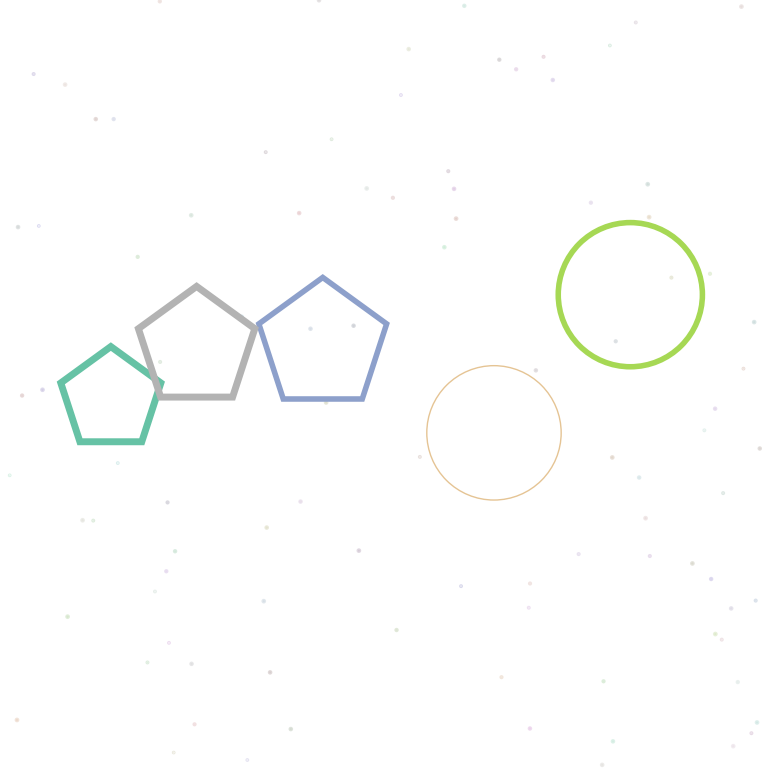[{"shape": "pentagon", "thickness": 2.5, "radius": 0.34, "center": [0.144, 0.482]}, {"shape": "pentagon", "thickness": 2, "radius": 0.44, "center": [0.419, 0.552]}, {"shape": "circle", "thickness": 2, "radius": 0.47, "center": [0.819, 0.617]}, {"shape": "circle", "thickness": 0.5, "radius": 0.44, "center": [0.642, 0.438]}, {"shape": "pentagon", "thickness": 2.5, "radius": 0.4, "center": [0.255, 0.549]}]